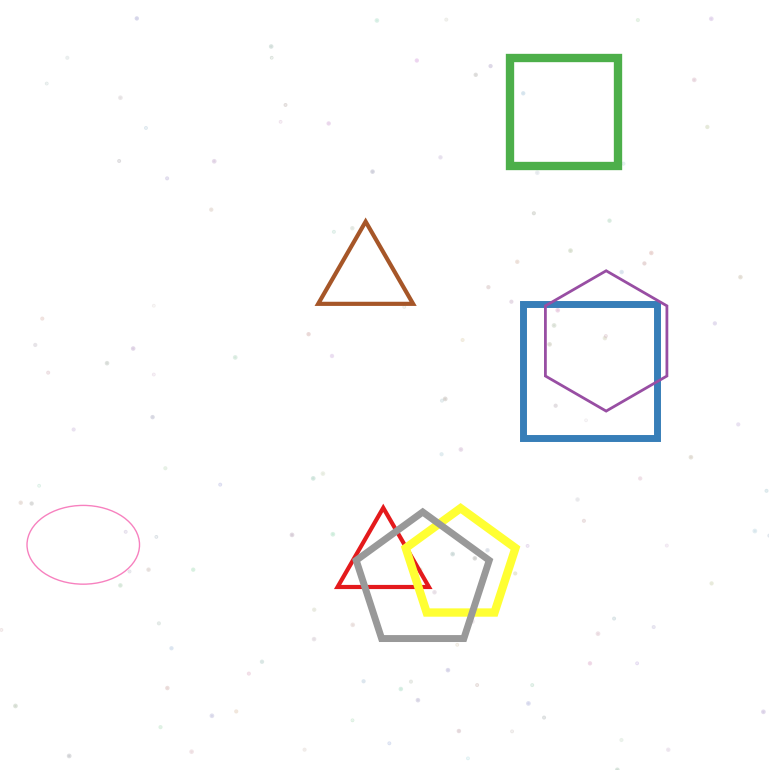[{"shape": "triangle", "thickness": 1.5, "radius": 0.34, "center": [0.498, 0.272]}, {"shape": "square", "thickness": 2.5, "radius": 0.43, "center": [0.766, 0.518]}, {"shape": "square", "thickness": 3, "radius": 0.35, "center": [0.732, 0.855]}, {"shape": "hexagon", "thickness": 1, "radius": 0.46, "center": [0.787, 0.557]}, {"shape": "pentagon", "thickness": 3, "radius": 0.37, "center": [0.598, 0.265]}, {"shape": "triangle", "thickness": 1.5, "radius": 0.36, "center": [0.475, 0.641]}, {"shape": "oval", "thickness": 0.5, "radius": 0.37, "center": [0.108, 0.292]}, {"shape": "pentagon", "thickness": 2.5, "radius": 0.45, "center": [0.549, 0.244]}]